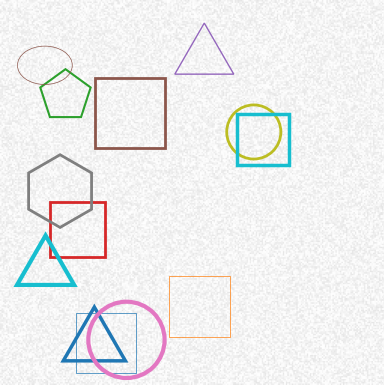[{"shape": "square", "thickness": 0.5, "radius": 0.39, "center": [0.275, 0.108]}, {"shape": "triangle", "thickness": 2.5, "radius": 0.47, "center": [0.245, 0.109]}, {"shape": "square", "thickness": 0.5, "radius": 0.4, "center": [0.518, 0.204]}, {"shape": "pentagon", "thickness": 1.5, "radius": 0.34, "center": [0.17, 0.752]}, {"shape": "square", "thickness": 2, "radius": 0.36, "center": [0.201, 0.405]}, {"shape": "triangle", "thickness": 1, "radius": 0.44, "center": [0.531, 0.852]}, {"shape": "oval", "thickness": 0.5, "radius": 0.36, "center": [0.117, 0.83]}, {"shape": "square", "thickness": 2, "radius": 0.45, "center": [0.337, 0.707]}, {"shape": "circle", "thickness": 3, "radius": 0.5, "center": [0.328, 0.117]}, {"shape": "hexagon", "thickness": 2, "radius": 0.47, "center": [0.156, 0.504]}, {"shape": "circle", "thickness": 2, "radius": 0.35, "center": [0.659, 0.657]}, {"shape": "square", "thickness": 2.5, "radius": 0.33, "center": [0.683, 0.637]}, {"shape": "triangle", "thickness": 3, "radius": 0.43, "center": [0.118, 0.303]}]